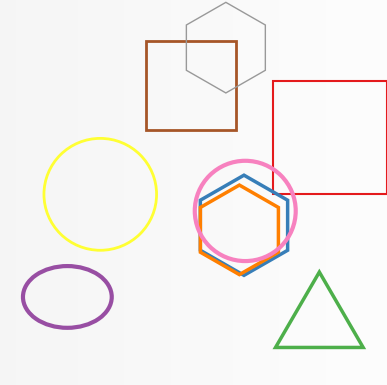[{"shape": "square", "thickness": 1.5, "radius": 0.73, "center": [0.852, 0.644]}, {"shape": "hexagon", "thickness": 2.5, "radius": 0.65, "center": [0.63, 0.415]}, {"shape": "triangle", "thickness": 2.5, "radius": 0.65, "center": [0.824, 0.163]}, {"shape": "oval", "thickness": 3, "radius": 0.57, "center": [0.174, 0.229]}, {"shape": "hexagon", "thickness": 2.5, "radius": 0.58, "center": [0.618, 0.403]}, {"shape": "circle", "thickness": 2, "radius": 0.73, "center": [0.259, 0.495]}, {"shape": "square", "thickness": 2, "radius": 0.58, "center": [0.493, 0.777]}, {"shape": "circle", "thickness": 3, "radius": 0.65, "center": [0.633, 0.452]}, {"shape": "hexagon", "thickness": 1, "radius": 0.59, "center": [0.583, 0.876]}]